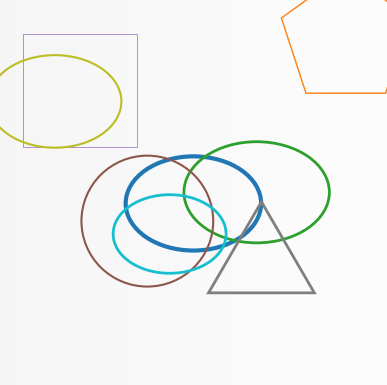[{"shape": "oval", "thickness": 3, "radius": 0.87, "center": [0.499, 0.472]}, {"shape": "pentagon", "thickness": 1, "radius": 0.87, "center": [0.892, 0.899]}, {"shape": "oval", "thickness": 2, "radius": 0.94, "center": [0.662, 0.501]}, {"shape": "square", "thickness": 0.5, "radius": 0.73, "center": [0.206, 0.766]}, {"shape": "circle", "thickness": 1.5, "radius": 0.85, "center": [0.38, 0.426]}, {"shape": "triangle", "thickness": 2, "radius": 0.79, "center": [0.675, 0.318]}, {"shape": "oval", "thickness": 1.5, "radius": 0.86, "center": [0.142, 0.737]}, {"shape": "oval", "thickness": 2, "radius": 0.73, "center": [0.438, 0.392]}]